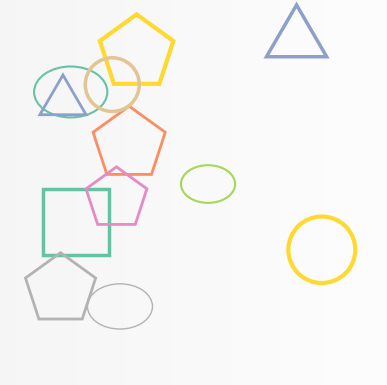[{"shape": "oval", "thickness": 1.5, "radius": 0.47, "center": [0.182, 0.761]}, {"shape": "square", "thickness": 2.5, "radius": 0.42, "center": [0.195, 0.423]}, {"shape": "pentagon", "thickness": 2, "radius": 0.49, "center": [0.333, 0.626]}, {"shape": "triangle", "thickness": 2, "radius": 0.34, "center": [0.162, 0.736]}, {"shape": "triangle", "thickness": 2.5, "radius": 0.45, "center": [0.765, 0.897]}, {"shape": "pentagon", "thickness": 2, "radius": 0.41, "center": [0.301, 0.484]}, {"shape": "oval", "thickness": 1.5, "radius": 0.35, "center": [0.537, 0.522]}, {"shape": "pentagon", "thickness": 3, "radius": 0.5, "center": [0.353, 0.863]}, {"shape": "circle", "thickness": 3, "radius": 0.43, "center": [0.831, 0.351]}, {"shape": "circle", "thickness": 2.5, "radius": 0.35, "center": [0.29, 0.78]}, {"shape": "pentagon", "thickness": 2, "radius": 0.48, "center": [0.156, 0.248]}, {"shape": "oval", "thickness": 1, "radius": 0.42, "center": [0.31, 0.204]}]